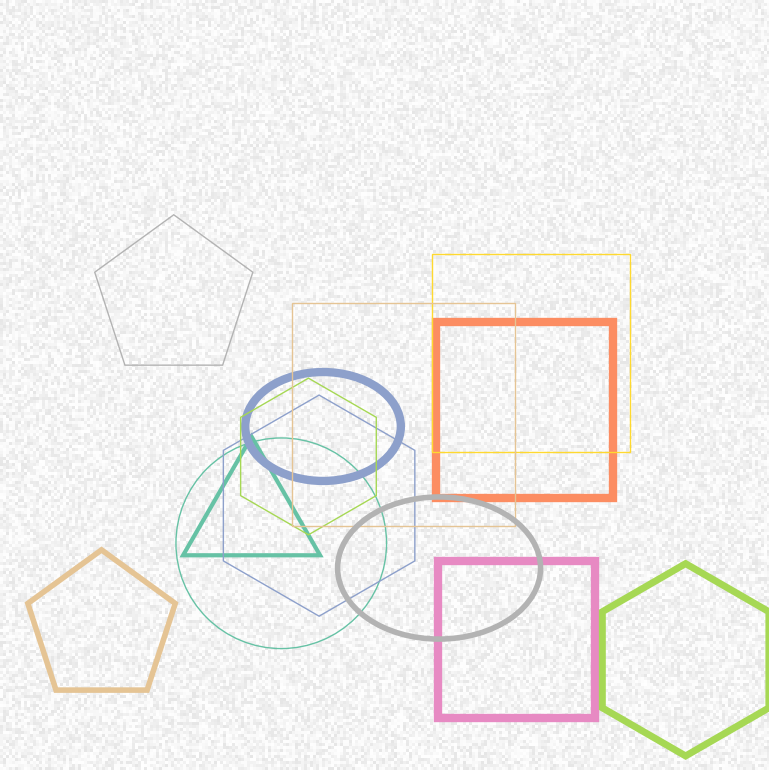[{"shape": "triangle", "thickness": 1.5, "radius": 0.51, "center": [0.327, 0.33]}, {"shape": "circle", "thickness": 0.5, "radius": 0.68, "center": [0.365, 0.294]}, {"shape": "square", "thickness": 3, "radius": 0.57, "center": [0.681, 0.468]}, {"shape": "oval", "thickness": 3, "radius": 0.51, "center": [0.42, 0.446]}, {"shape": "hexagon", "thickness": 0.5, "radius": 0.72, "center": [0.414, 0.343]}, {"shape": "square", "thickness": 3, "radius": 0.51, "center": [0.671, 0.17]}, {"shape": "hexagon", "thickness": 2.5, "radius": 0.62, "center": [0.89, 0.143]}, {"shape": "hexagon", "thickness": 0.5, "radius": 0.51, "center": [0.401, 0.407]}, {"shape": "square", "thickness": 0.5, "radius": 0.64, "center": [0.69, 0.541]}, {"shape": "pentagon", "thickness": 2, "radius": 0.5, "center": [0.132, 0.185]}, {"shape": "square", "thickness": 0.5, "radius": 0.72, "center": [0.524, 0.462]}, {"shape": "oval", "thickness": 2, "radius": 0.66, "center": [0.57, 0.262]}, {"shape": "pentagon", "thickness": 0.5, "radius": 0.54, "center": [0.226, 0.613]}]